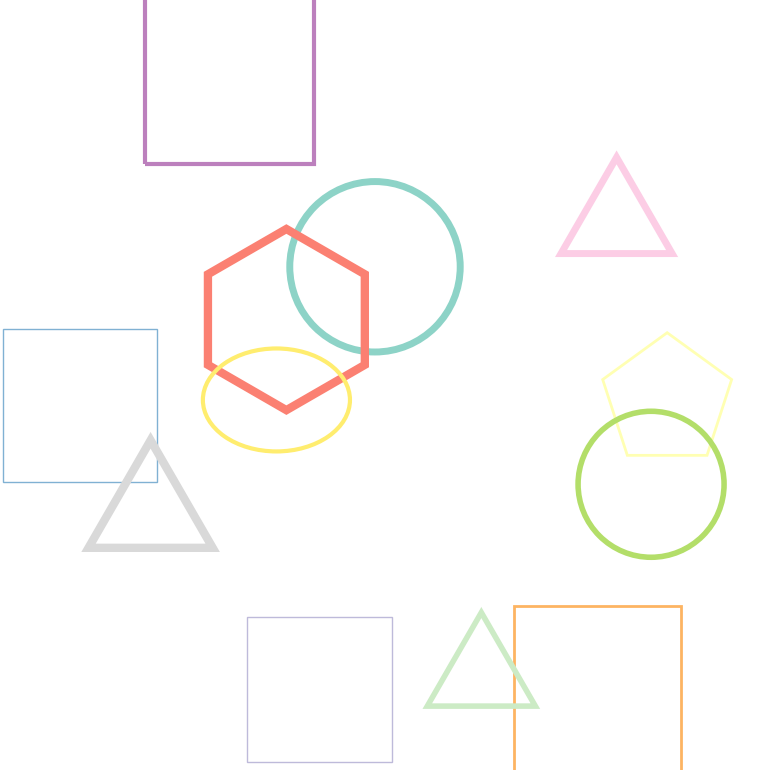[{"shape": "circle", "thickness": 2.5, "radius": 0.55, "center": [0.487, 0.654]}, {"shape": "pentagon", "thickness": 1, "radius": 0.44, "center": [0.866, 0.48]}, {"shape": "square", "thickness": 0.5, "radius": 0.47, "center": [0.415, 0.105]}, {"shape": "hexagon", "thickness": 3, "radius": 0.59, "center": [0.372, 0.585]}, {"shape": "square", "thickness": 0.5, "radius": 0.5, "center": [0.104, 0.474]}, {"shape": "square", "thickness": 1, "radius": 0.54, "center": [0.776, 0.105]}, {"shape": "circle", "thickness": 2, "radius": 0.47, "center": [0.846, 0.371]}, {"shape": "triangle", "thickness": 2.5, "radius": 0.42, "center": [0.801, 0.712]}, {"shape": "triangle", "thickness": 3, "radius": 0.47, "center": [0.196, 0.335]}, {"shape": "square", "thickness": 1.5, "radius": 0.55, "center": [0.298, 0.897]}, {"shape": "triangle", "thickness": 2, "radius": 0.41, "center": [0.625, 0.123]}, {"shape": "oval", "thickness": 1.5, "radius": 0.48, "center": [0.359, 0.481]}]